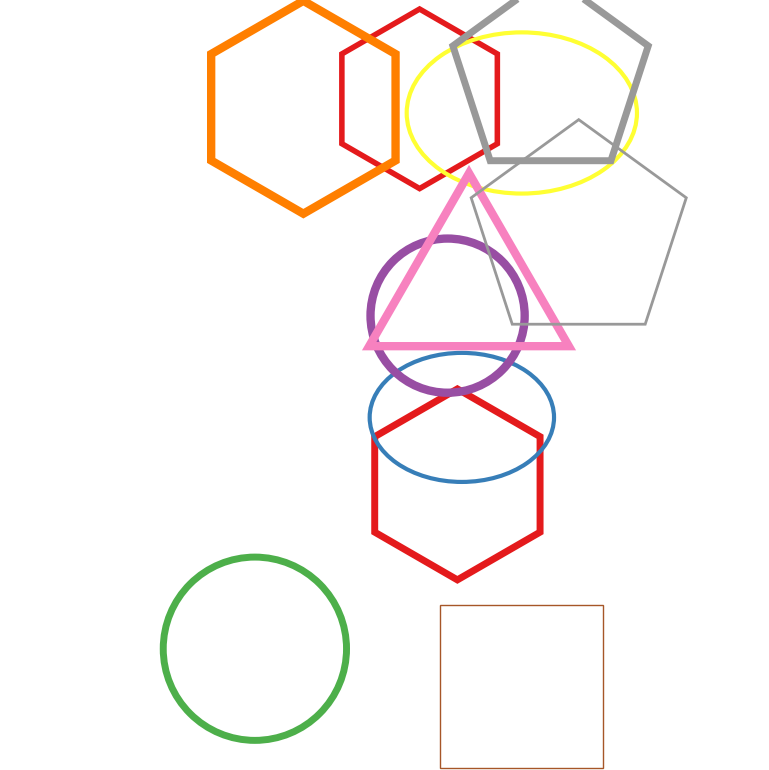[{"shape": "hexagon", "thickness": 2.5, "radius": 0.62, "center": [0.594, 0.371]}, {"shape": "hexagon", "thickness": 2, "radius": 0.58, "center": [0.545, 0.872]}, {"shape": "oval", "thickness": 1.5, "radius": 0.6, "center": [0.6, 0.458]}, {"shape": "circle", "thickness": 2.5, "radius": 0.6, "center": [0.331, 0.157]}, {"shape": "circle", "thickness": 3, "radius": 0.5, "center": [0.581, 0.59]}, {"shape": "hexagon", "thickness": 3, "radius": 0.69, "center": [0.394, 0.861]}, {"shape": "oval", "thickness": 1.5, "radius": 0.75, "center": [0.678, 0.853]}, {"shape": "square", "thickness": 0.5, "radius": 0.53, "center": [0.677, 0.108]}, {"shape": "triangle", "thickness": 3, "radius": 0.75, "center": [0.609, 0.625]}, {"shape": "pentagon", "thickness": 1, "radius": 0.73, "center": [0.752, 0.698]}, {"shape": "pentagon", "thickness": 2.5, "radius": 0.67, "center": [0.715, 0.899]}]